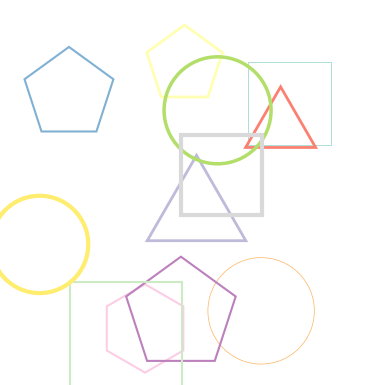[{"shape": "square", "thickness": 0.5, "radius": 0.54, "center": [0.753, 0.73]}, {"shape": "pentagon", "thickness": 2, "radius": 0.52, "center": [0.479, 0.832]}, {"shape": "triangle", "thickness": 2, "radius": 0.74, "center": [0.51, 0.449]}, {"shape": "triangle", "thickness": 2, "radius": 0.52, "center": [0.729, 0.669]}, {"shape": "pentagon", "thickness": 1.5, "radius": 0.61, "center": [0.179, 0.757]}, {"shape": "circle", "thickness": 0.5, "radius": 0.69, "center": [0.678, 0.193]}, {"shape": "circle", "thickness": 2.5, "radius": 0.69, "center": [0.565, 0.713]}, {"shape": "hexagon", "thickness": 1.5, "radius": 0.57, "center": [0.377, 0.147]}, {"shape": "square", "thickness": 3, "radius": 0.52, "center": [0.576, 0.546]}, {"shape": "pentagon", "thickness": 1.5, "radius": 0.75, "center": [0.47, 0.184]}, {"shape": "square", "thickness": 1.5, "radius": 0.73, "center": [0.328, 0.122]}, {"shape": "circle", "thickness": 3, "radius": 0.63, "center": [0.103, 0.365]}]